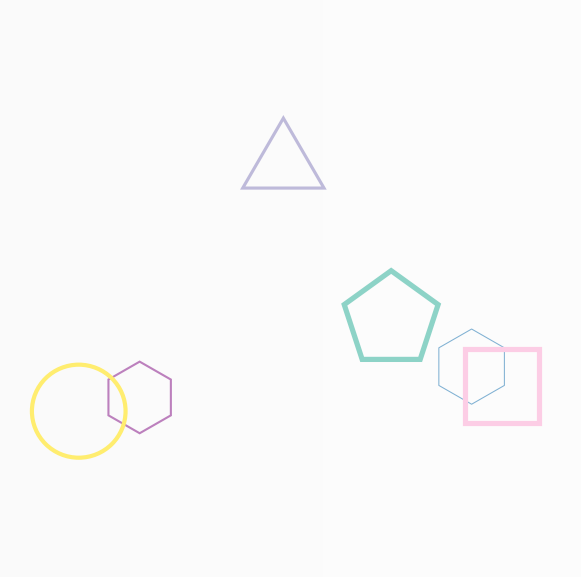[{"shape": "pentagon", "thickness": 2.5, "radius": 0.42, "center": [0.673, 0.445]}, {"shape": "triangle", "thickness": 1.5, "radius": 0.4, "center": [0.488, 0.714]}, {"shape": "hexagon", "thickness": 0.5, "radius": 0.33, "center": [0.811, 0.364]}, {"shape": "square", "thickness": 2.5, "radius": 0.32, "center": [0.864, 0.331]}, {"shape": "hexagon", "thickness": 1, "radius": 0.31, "center": [0.24, 0.311]}, {"shape": "circle", "thickness": 2, "radius": 0.4, "center": [0.135, 0.287]}]